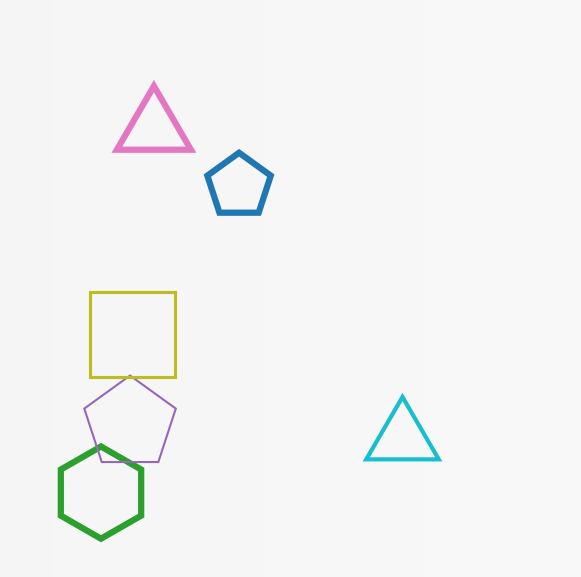[{"shape": "pentagon", "thickness": 3, "radius": 0.29, "center": [0.411, 0.677]}, {"shape": "hexagon", "thickness": 3, "radius": 0.4, "center": [0.174, 0.146]}, {"shape": "pentagon", "thickness": 1, "radius": 0.41, "center": [0.224, 0.266]}, {"shape": "triangle", "thickness": 3, "radius": 0.37, "center": [0.265, 0.777]}, {"shape": "square", "thickness": 1.5, "radius": 0.37, "center": [0.228, 0.42]}, {"shape": "triangle", "thickness": 2, "radius": 0.36, "center": [0.692, 0.24]}]